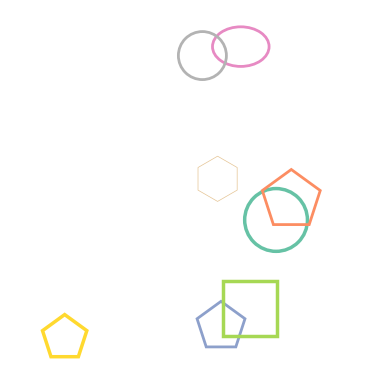[{"shape": "circle", "thickness": 2.5, "radius": 0.41, "center": [0.717, 0.429]}, {"shape": "pentagon", "thickness": 2, "radius": 0.4, "center": [0.757, 0.481]}, {"shape": "pentagon", "thickness": 2, "radius": 0.33, "center": [0.574, 0.152]}, {"shape": "oval", "thickness": 2, "radius": 0.37, "center": [0.625, 0.879]}, {"shape": "square", "thickness": 2.5, "radius": 0.35, "center": [0.65, 0.199]}, {"shape": "pentagon", "thickness": 2.5, "radius": 0.3, "center": [0.168, 0.122]}, {"shape": "hexagon", "thickness": 0.5, "radius": 0.29, "center": [0.565, 0.536]}, {"shape": "circle", "thickness": 2, "radius": 0.31, "center": [0.526, 0.856]}]